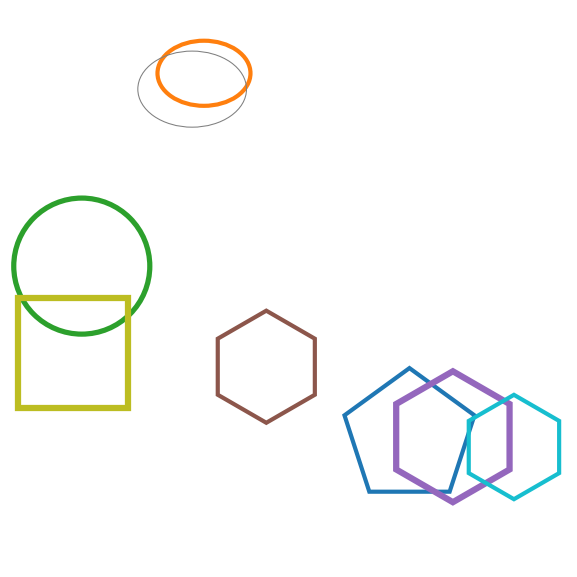[{"shape": "pentagon", "thickness": 2, "radius": 0.59, "center": [0.709, 0.243]}, {"shape": "oval", "thickness": 2, "radius": 0.4, "center": [0.353, 0.872]}, {"shape": "circle", "thickness": 2.5, "radius": 0.59, "center": [0.142, 0.538]}, {"shape": "hexagon", "thickness": 3, "radius": 0.57, "center": [0.784, 0.243]}, {"shape": "hexagon", "thickness": 2, "radius": 0.49, "center": [0.461, 0.364]}, {"shape": "oval", "thickness": 0.5, "radius": 0.47, "center": [0.333, 0.845]}, {"shape": "square", "thickness": 3, "radius": 0.48, "center": [0.127, 0.388]}, {"shape": "hexagon", "thickness": 2, "radius": 0.45, "center": [0.89, 0.225]}]